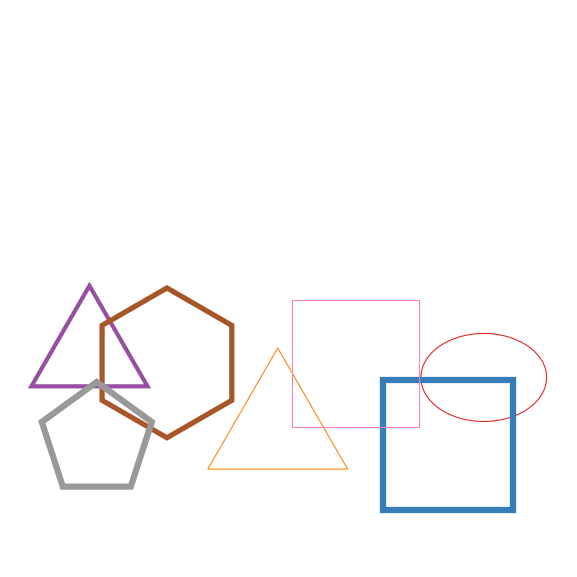[{"shape": "oval", "thickness": 0.5, "radius": 0.54, "center": [0.838, 0.346]}, {"shape": "square", "thickness": 3, "radius": 0.56, "center": [0.776, 0.229]}, {"shape": "triangle", "thickness": 2, "radius": 0.58, "center": [0.155, 0.388]}, {"shape": "triangle", "thickness": 0.5, "radius": 0.7, "center": [0.481, 0.257]}, {"shape": "hexagon", "thickness": 2.5, "radius": 0.65, "center": [0.289, 0.371]}, {"shape": "square", "thickness": 0.5, "radius": 0.55, "center": [0.616, 0.369]}, {"shape": "pentagon", "thickness": 3, "radius": 0.5, "center": [0.168, 0.238]}]